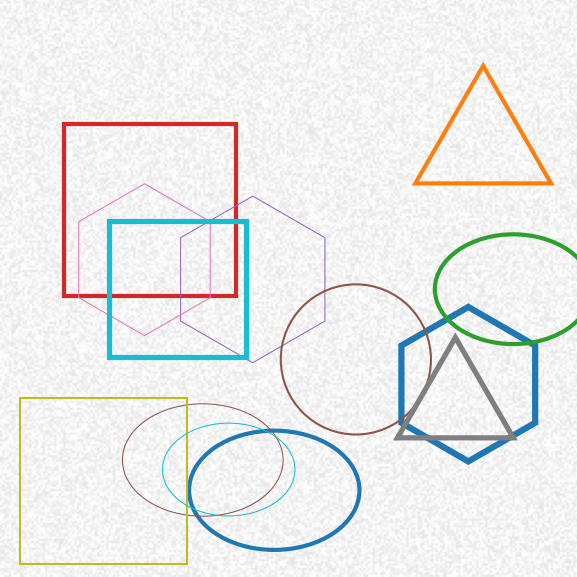[{"shape": "oval", "thickness": 2, "radius": 0.74, "center": [0.475, 0.15]}, {"shape": "hexagon", "thickness": 3, "radius": 0.67, "center": [0.811, 0.334]}, {"shape": "triangle", "thickness": 2, "radius": 0.68, "center": [0.837, 0.749]}, {"shape": "oval", "thickness": 2, "radius": 0.68, "center": [0.889, 0.498]}, {"shape": "square", "thickness": 2, "radius": 0.74, "center": [0.26, 0.635]}, {"shape": "hexagon", "thickness": 0.5, "radius": 0.72, "center": [0.438, 0.515]}, {"shape": "oval", "thickness": 0.5, "radius": 0.7, "center": [0.351, 0.203]}, {"shape": "circle", "thickness": 1, "radius": 0.65, "center": [0.616, 0.377]}, {"shape": "hexagon", "thickness": 0.5, "radius": 0.66, "center": [0.25, 0.549]}, {"shape": "triangle", "thickness": 2.5, "radius": 0.58, "center": [0.789, 0.299]}, {"shape": "square", "thickness": 1, "radius": 0.72, "center": [0.18, 0.166]}, {"shape": "oval", "thickness": 0.5, "radius": 0.57, "center": [0.396, 0.186]}, {"shape": "square", "thickness": 2.5, "radius": 0.59, "center": [0.308, 0.499]}]